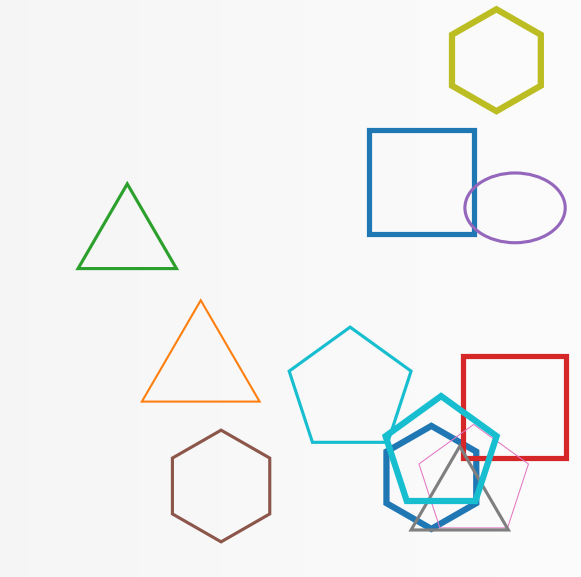[{"shape": "square", "thickness": 2.5, "radius": 0.45, "center": [0.725, 0.684]}, {"shape": "hexagon", "thickness": 3, "radius": 0.45, "center": [0.742, 0.172]}, {"shape": "triangle", "thickness": 1, "radius": 0.58, "center": [0.345, 0.362]}, {"shape": "triangle", "thickness": 1.5, "radius": 0.49, "center": [0.219, 0.583]}, {"shape": "square", "thickness": 2.5, "radius": 0.44, "center": [0.885, 0.294]}, {"shape": "oval", "thickness": 1.5, "radius": 0.43, "center": [0.886, 0.639]}, {"shape": "hexagon", "thickness": 1.5, "radius": 0.48, "center": [0.38, 0.158]}, {"shape": "pentagon", "thickness": 0.5, "radius": 0.5, "center": [0.815, 0.165]}, {"shape": "triangle", "thickness": 1.5, "radius": 0.48, "center": [0.791, 0.13]}, {"shape": "hexagon", "thickness": 3, "radius": 0.44, "center": [0.854, 0.895]}, {"shape": "pentagon", "thickness": 1.5, "radius": 0.55, "center": [0.602, 0.322]}, {"shape": "pentagon", "thickness": 3, "radius": 0.5, "center": [0.759, 0.213]}]